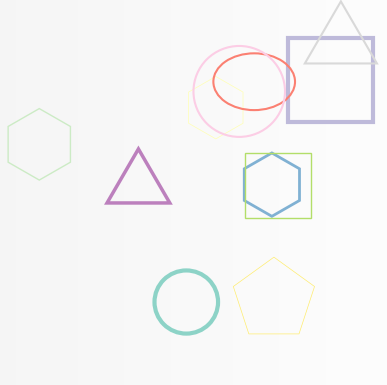[{"shape": "circle", "thickness": 3, "radius": 0.41, "center": [0.481, 0.216]}, {"shape": "hexagon", "thickness": 0.5, "radius": 0.41, "center": [0.557, 0.72]}, {"shape": "square", "thickness": 3, "radius": 0.55, "center": [0.854, 0.792]}, {"shape": "oval", "thickness": 1.5, "radius": 0.53, "center": [0.656, 0.788]}, {"shape": "hexagon", "thickness": 2, "radius": 0.41, "center": [0.702, 0.52]}, {"shape": "square", "thickness": 1, "radius": 0.43, "center": [0.717, 0.518]}, {"shape": "circle", "thickness": 1.5, "radius": 0.59, "center": [0.617, 0.763]}, {"shape": "triangle", "thickness": 1.5, "radius": 0.54, "center": [0.88, 0.889]}, {"shape": "triangle", "thickness": 2.5, "radius": 0.47, "center": [0.357, 0.52]}, {"shape": "hexagon", "thickness": 1, "radius": 0.46, "center": [0.101, 0.625]}, {"shape": "pentagon", "thickness": 0.5, "radius": 0.55, "center": [0.707, 0.222]}]